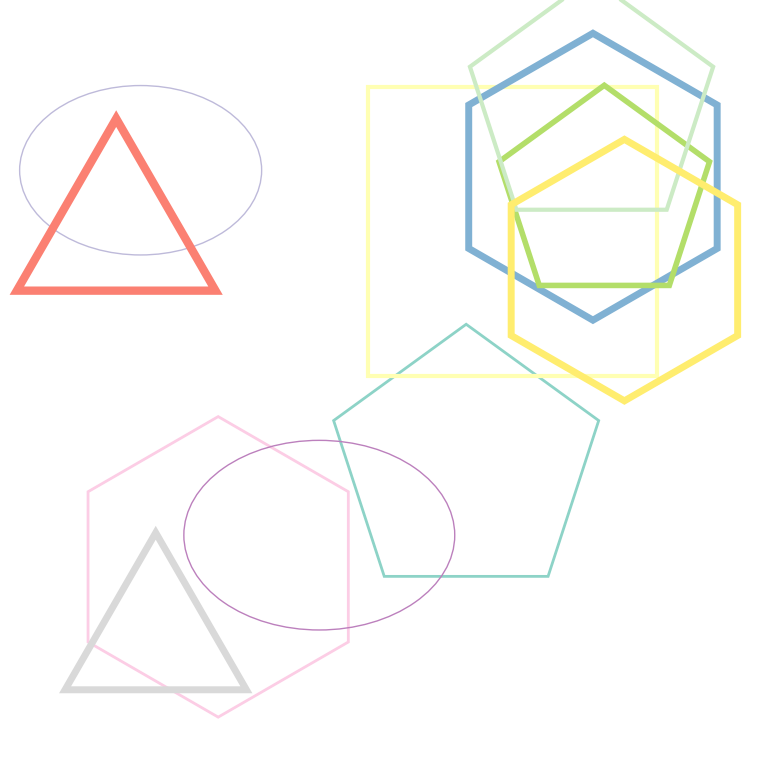[{"shape": "pentagon", "thickness": 1, "radius": 0.9, "center": [0.605, 0.398]}, {"shape": "square", "thickness": 1.5, "radius": 0.94, "center": [0.665, 0.7]}, {"shape": "oval", "thickness": 0.5, "radius": 0.79, "center": [0.183, 0.779]}, {"shape": "triangle", "thickness": 3, "radius": 0.74, "center": [0.151, 0.697]}, {"shape": "hexagon", "thickness": 2.5, "radius": 0.93, "center": [0.77, 0.77]}, {"shape": "pentagon", "thickness": 2, "radius": 0.72, "center": [0.785, 0.746]}, {"shape": "hexagon", "thickness": 1, "radius": 0.98, "center": [0.283, 0.264]}, {"shape": "triangle", "thickness": 2.5, "radius": 0.68, "center": [0.202, 0.172]}, {"shape": "oval", "thickness": 0.5, "radius": 0.88, "center": [0.415, 0.305]}, {"shape": "pentagon", "thickness": 1.5, "radius": 0.83, "center": [0.768, 0.862]}, {"shape": "hexagon", "thickness": 2.5, "radius": 0.85, "center": [0.811, 0.649]}]